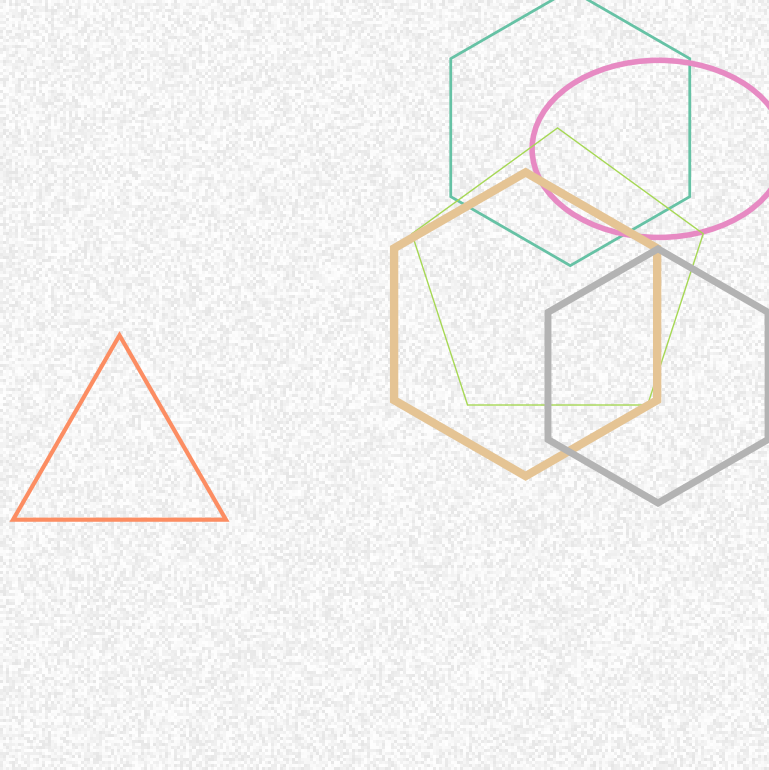[{"shape": "hexagon", "thickness": 1, "radius": 0.9, "center": [0.741, 0.834]}, {"shape": "triangle", "thickness": 1.5, "radius": 0.8, "center": [0.155, 0.405]}, {"shape": "oval", "thickness": 2, "radius": 0.82, "center": [0.855, 0.807]}, {"shape": "pentagon", "thickness": 0.5, "radius": 0.99, "center": [0.724, 0.635]}, {"shape": "hexagon", "thickness": 3, "radius": 0.99, "center": [0.683, 0.579]}, {"shape": "hexagon", "thickness": 2.5, "radius": 0.83, "center": [0.855, 0.512]}]